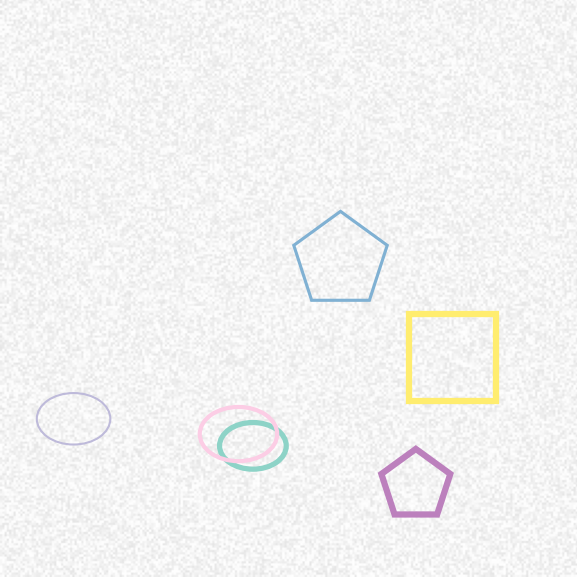[{"shape": "oval", "thickness": 2.5, "radius": 0.29, "center": [0.438, 0.227]}, {"shape": "oval", "thickness": 1, "radius": 0.32, "center": [0.127, 0.274]}, {"shape": "pentagon", "thickness": 1.5, "radius": 0.43, "center": [0.59, 0.548]}, {"shape": "oval", "thickness": 2, "radius": 0.34, "center": [0.413, 0.247]}, {"shape": "pentagon", "thickness": 3, "radius": 0.31, "center": [0.72, 0.159]}, {"shape": "square", "thickness": 3, "radius": 0.38, "center": [0.783, 0.381]}]